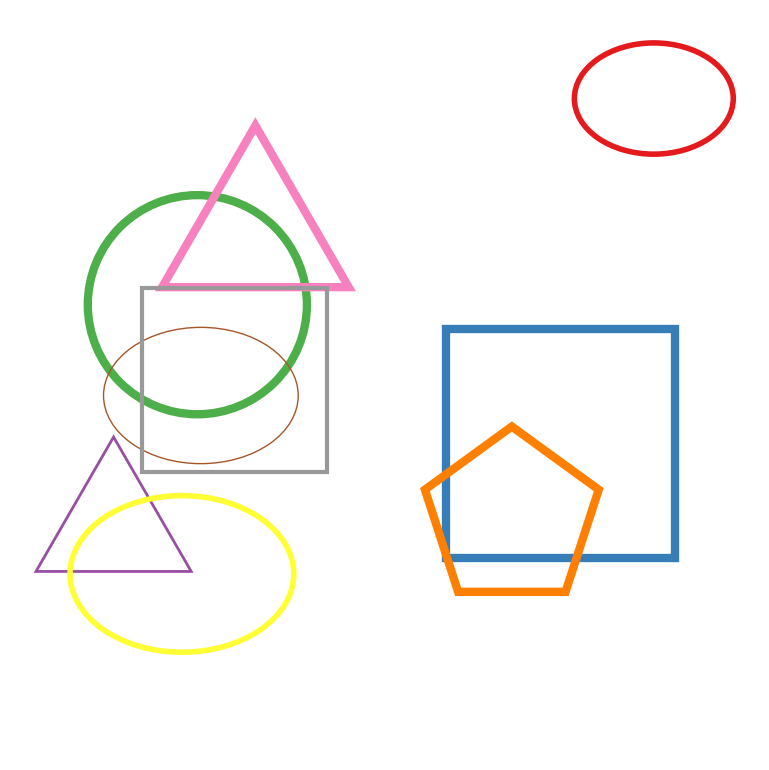[{"shape": "oval", "thickness": 2, "radius": 0.52, "center": [0.849, 0.872]}, {"shape": "square", "thickness": 3, "radius": 0.74, "center": [0.728, 0.424]}, {"shape": "circle", "thickness": 3, "radius": 0.71, "center": [0.256, 0.604]}, {"shape": "triangle", "thickness": 1, "radius": 0.58, "center": [0.148, 0.316]}, {"shape": "pentagon", "thickness": 3, "radius": 0.59, "center": [0.665, 0.327]}, {"shape": "oval", "thickness": 2, "radius": 0.73, "center": [0.236, 0.255]}, {"shape": "oval", "thickness": 0.5, "radius": 0.63, "center": [0.261, 0.486]}, {"shape": "triangle", "thickness": 3, "radius": 0.7, "center": [0.332, 0.697]}, {"shape": "square", "thickness": 1.5, "radius": 0.6, "center": [0.305, 0.507]}]